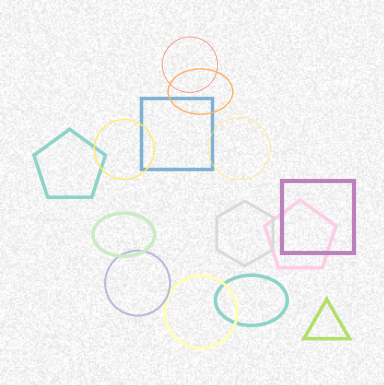[{"shape": "oval", "thickness": 2.5, "radius": 0.47, "center": [0.653, 0.22]}, {"shape": "pentagon", "thickness": 2.5, "radius": 0.49, "center": [0.181, 0.567]}, {"shape": "circle", "thickness": 2, "radius": 0.47, "center": [0.522, 0.19]}, {"shape": "circle", "thickness": 1.5, "radius": 0.42, "center": [0.357, 0.265]}, {"shape": "circle", "thickness": 0.5, "radius": 0.36, "center": [0.493, 0.832]}, {"shape": "square", "thickness": 2.5, "radius": 0.46, "center": [0.458, 0.654]}, {"shape": "oval", "thickness": 1, "radius": 0.42, "center": [0.521, 0.762]}, {"shape": "triangle", "thickness": 2.5, "radius": 0.34, "center": [0.849, 0.155]}, {"shape": "pentagon", "thickness": 2.5, "radius": 0.49, "center": [0.78, 0.383]}, {"shape": "hexagon", "thickness": 2, "radius": 0.42, "center": [0.636, 0.394]}, {"shape": "square", "thickness": 3, "radius": 0.47, "center": [0.827, 0.437]}, {"shape": "oval", "thickness": 2.5, "radius": 0.4, "center": [0.322, 0.39]}, {"shape": "circle", "thickness": 0.5, "radius": 0.4, "center": [0.621, 0.614]}, {"shape": "circle", "thickness": 1, "radius": 0.39, "center": [0.323, 0.612]}]